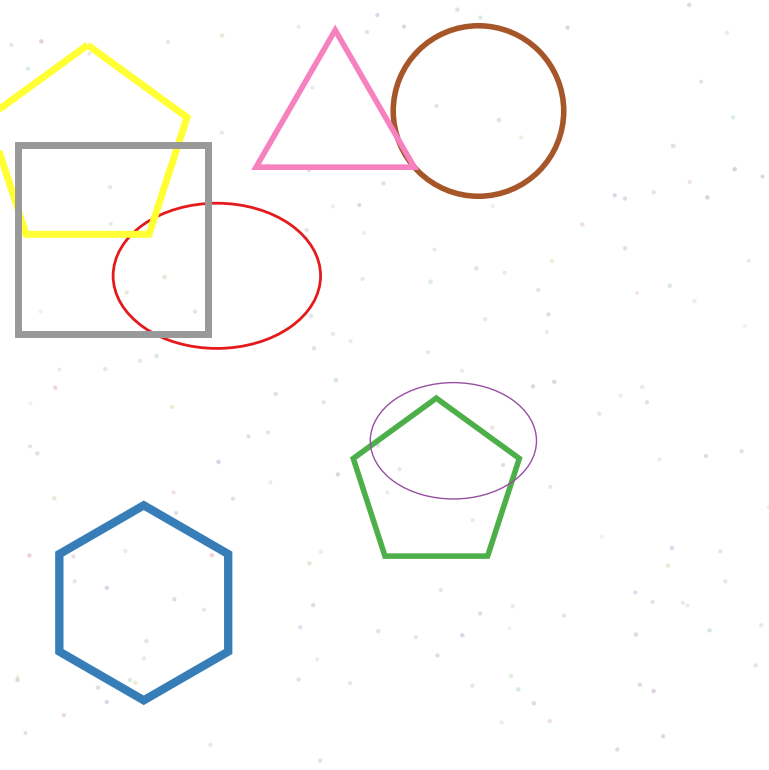[{"shape": "oval", "thickness": 1, "radius": 0.67, "center": [0.282, 0.642]}, {"shape": "hexagon", "thickness": 3, "radius": 0.63, "center": [0.187, 0.217]}, {"shape": "pentagon", "thickness": 2, "radius": 0.57, "center": [0.567, 0.37]}, {"shape": "oval", "thickness": 0.5, "radius": 0.54, "center": [0.589, 0.428]}, {"shape": "pentagon", "thickness": 2.5, "radius": 0.68, "center": [0.114, 0.806]}, {"shape": "circle", "thickness": 2, "radius": 0.55, "center": [0.621, 0.856]}, {"shape": "triangle", "thickness": 2, "radius": 0.59, "center": [0.435, 0.842]}, {"shape": "square", "thickness": 2.5, "radius": 0.61, "center": [0.147, 0.689]}]